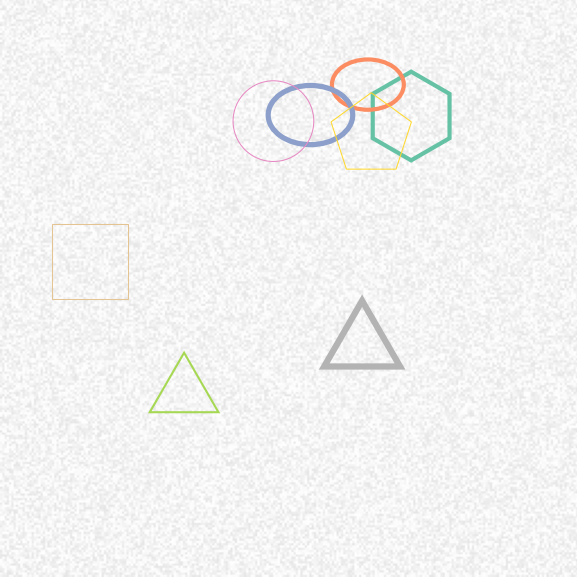[{"shape": "hexagon", "thickness": 2, "radius": 0.38, "center": [0.712, 0.798]}, {"shape": "oval", "thickness": 2, "radius": 0.31, "center": [0.637, 0.853]}, {"shape": "oval", "thickness": 2.5, "radius": 0.37, "center": [0.538, 0.8]}, {"shape": "circle", "thickness": 0.5, "radius": 0.35, "center": [0.473, 0.789]}, {"shape": "triangle", "thickness": 1, "radius": 0.34, "center": [0.319, 0.32]}, {"shape": "pentagon", "thickness": 0.5, "radius": 0.37, "center": [0.643, 0.765]}, {"shape": "square", "thickness": 0.5, "radius": 0.33, "center": [0.156, 0.546]}, {"shape": "triangle", "thickness": 3, "radius": 0.38, "center": [0.627, 0.402]}]